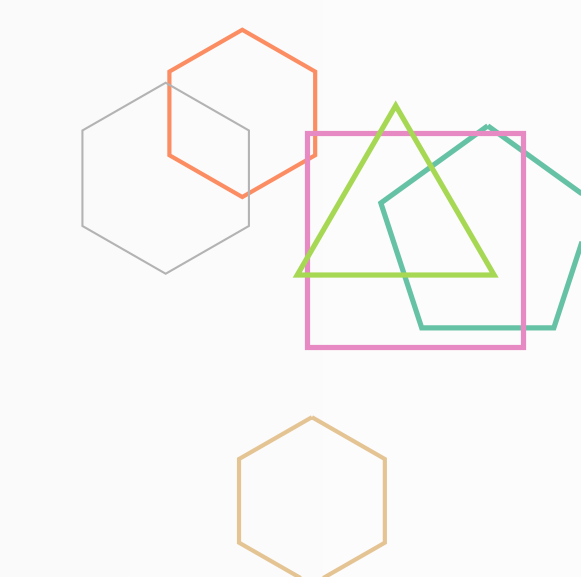[{"shape": "pentagon", "thickness": 2.5, "radius": 0.97, "center": [0.839, 0.588]}, {"shape": "hexagon", "thickness": 2, "radius": 0.72, "center": [0.417, 0.803]}, {"shape": "square", "thickness": 2.5, "radius": 0.93, "center": [0.714, 0.583]}, {"shape": "triangle", "thickness": 2.5, "radius": 0.98, "center": [0.681, 0.621]}, {"shape": "hexagon", "thickness": 2, "radius": 0.72, "center": [0.537, 0.132]}, {"shape": "hexagon", "thickness": 1, "radius": 0.83, "center": [0.285, 0.691]}]